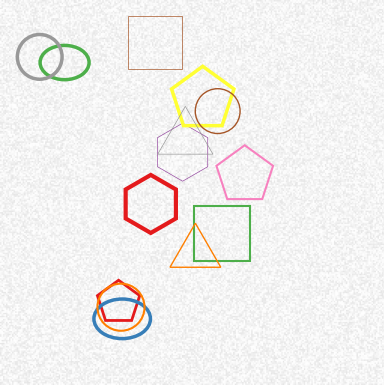[{"shape": "hexagon", "thickness": 3, "radius": 0.38, "center": [0.392, 0.47]}, {"shape": "pentagon", "thickness": 2, "radius": 0.29, "center": [0.308, 0.214]}, {"shape": "oval", "thickness": 2.5, "radius": 0.37, "center": [0.317, 0.172]}, {"shape": "oval", "thickness": 2.5, "radius": 0.32, "center": [0.168, 0.838]}, {"shape": "square", "thickness": 1.5, "radius": 0.36, "center": [0.576, 0.393]}, {"shape": "hexagon", "thickness": 0.5, "radius": 0.38, "center": [0.474, 0.605]}, {"shape": "circle", "thickness": 1.5, "radius": 0.31, "center": [0.314, 0.202]}, {"shape": "triangle", "thickness": 1, "radius": 0.38, "center": [0.507, 0.344]}, {"shape": "pentagon", "thickness": 2.5, "radius": 0.43, "center": [0.527, 0.743]}, {"shape": "square", "thickness": 0.5, "radius": 0.35, "center": [0.402, 0.889]}, {"shape": "circle", "thickness": 1, "radius": 0.29, "center": [0.565, 0.711]}, {"shape": "pentagon", "thickness": 1.5, "radius": 0.39, "center": [0.636, 0.545]}, {"shape": "triangle", "thickness": 0.5, "radius": 0.41, "center": [0.481, 0.641]}, {"shape": "circle", "thickness": 2.5, "radius": 0.29, "center": [0.103, 0.852]}]